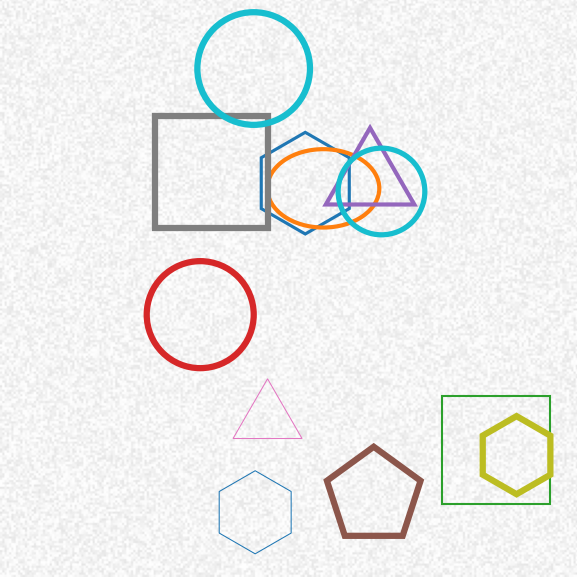[{"shape": "hexagon", "thickness": 0.5, "radius": 0.36, "center": [0.442, 0.112]}, {"shape": "hexagon", "thickness": 1.5, "radius": 0.44, "center": [0.529, 0.682]}, {"shape": "oval", "thickness": 2, "radius": 0.48, "center": [0.56, 0.673]}, {"shape": "square", "thickness": 1, "radius": 0.47, "center": [0.859, 0.22]}, {"shape": "circle", "thickness": 3, "radius": 0.46, "center": [0.347, 0.454]}, {"shape": "triangle", "thickness": 2, "radius": 0.44, "center": [0.641, 0.689]}, {"shape": "pentagon", "thickness": 3, "radius": 0.43, "center": [0.647, 0.14]}, {"shape": "triangle", "thickness": 0.5, "radius": 0.34, "center": [0.463, 0.274]}, {"shape": "square", "thickness": 3, "radius": 0.49, "center": [0.366, 0.702]}, {"shape": "hexagon", "thickness": 3, "radius": 0.34, "center": [0.894, 0.211]}, {"shape": "circle", "thickness": 3, "radius": 0.49, "center": [0.439, 0.88]}, {"shape": "circle", "thickness": 2.5, "radius": 0.38, "center": [0.661, 0.668]}]